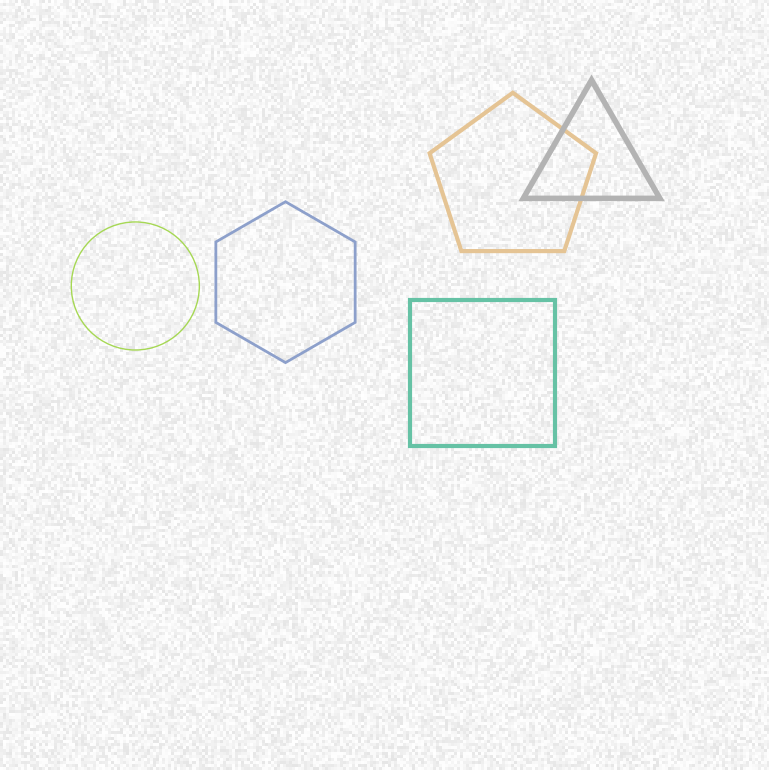[{"shape": "square", "thickness": 1.5, "radius": 0.47, "center": [0.626, 0.516]}, {"shape": "hexagon", "thickness": 1, "radius": 0.52, "center": [0.371, 0.634]}, {"shape": "circle", "thickness": 0.5, "radius": 0.42, "center": [0.176, 0.629]}, {"shape": "pentagon", "thickness": 1.5, "radius": 0.57, "center": [0.666, 0.766]}, {"shape": "triangle", "thickness": 2, "radius": 0.51, "center": [0.768, 0.794]}]